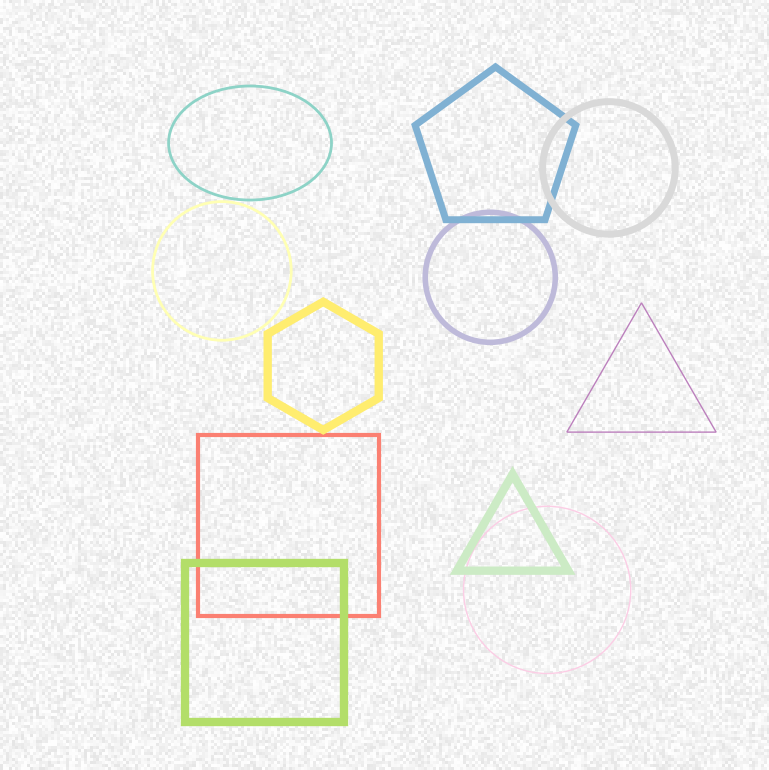[{"shape": "oval", "thickness": 1, "radius": 0.53, "center": [0.325, 0.814]}, {"shape": "circle", "thickness": 1, "radius": 0.45, "center": [0.288, 0.648]}, {"shape": "circle", "thickness": 2, "radius": 0.42, "center": [0.637, 0.64]}, {"shape": "square", "thickness": 1.5, "radius": 0.59, "center": [0.375, 0.318]}, {"shape": "pentagon", "thickness": 2.5, "radius": 0.55, "center": [0.643, 0.803]}, {"shape": "square", "thickness": 3, "radius": 0.51, "center": [0.343, 0.166]}, {"shape": "circle", "thickness": 0.5, "radius": 0.54, "center": [0.711, 0.234]}, {"shape": "circle", "thickness": 2.5, "radius": 0.43, "center": [0.791, 0.782]}, {"shape": "triangle", "thickness": 0.5, "radius": 0.56, "center": [0.833, 0.495]}, {"shape": "triangle", "thickness": 3, "radius": 0.42, "center": [0.666, 0.301]}, {"shape": "hexagon", "thickness": 3, "radius": 0.42, "center": [0.42, 0.525]}]